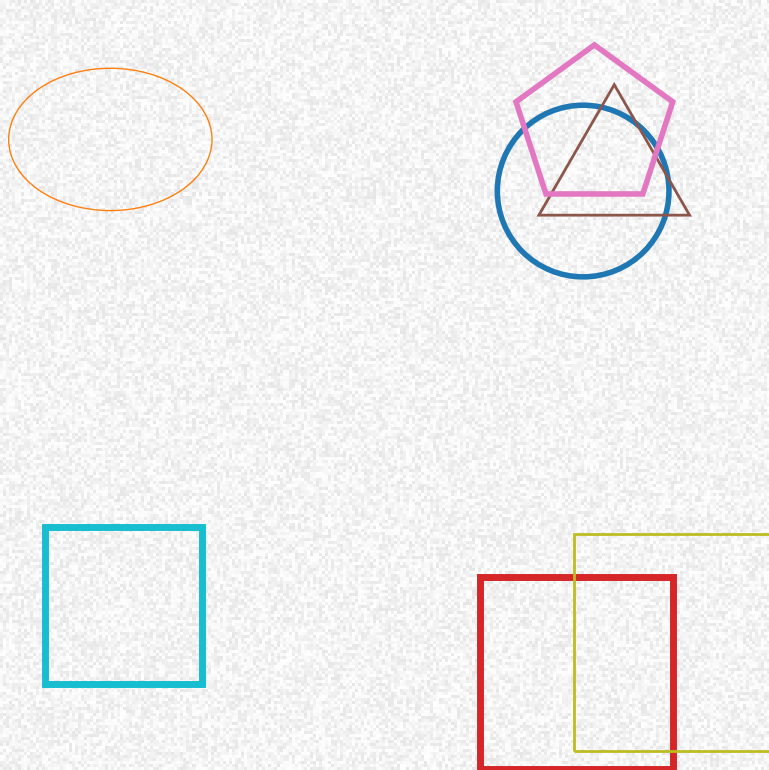[{"shape": "circle", "thickness": 2, "radius": 0.56, "center": [0.757, 0.752]}, {"shape": "oval", "thickness": 0.5, "radius": 0.66, "center": [0.143, 0.819]}, {"shape": "square", "thickness": 2.5, "radius": 0.63, "center": [0.749, 0.126]}, {"shape": "triangle", "thickness": 1, "radius": 0.56, "center": [0.798, 0.777]}, {"shape": "pentagon", "thickness": 2, "radius": 0.53, "center": [0.772, 0.835]}, {"shape": "square", "thickness": 1, "radius": 0.7, "center": [0.886, 0.166]}, {"shape": "square", "thickness": 2.5, "radius": 0.51, "center": [0.161, 0.214]}]